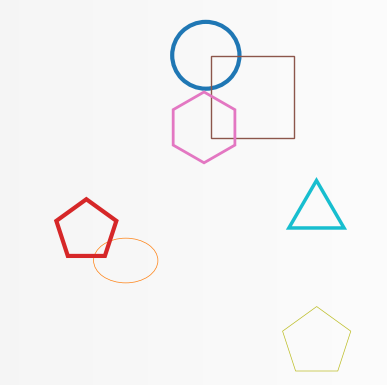[{"shape": "circle", "thickness": 3, "radius": 0.43, "center": [0.531, 0.856]}, {"shape": "oval", "thickness": 0.5, "radius": 0.41, "center": [0.325, 0.323]}, {"shape": "pentagon", "thickness": 3, "radius": 0.41, "center": [0.223, 0.401]}, {"shape": "square", "thickness": 1, "radius": 0.53, "center": [0.651, 0.748]}, {"shape": "hexagon", "thickness": 2, "radius": 0.46, "center": [0.527, 0.669]}, {"shape": "pentagon", "thickness": 0.5, "radius": 0.46, "center": [0.817, 0.111]}, {"shape": "triangle", "thickness": 2.5, "radius": 0.41, "center": [0.817, 0.449]}]